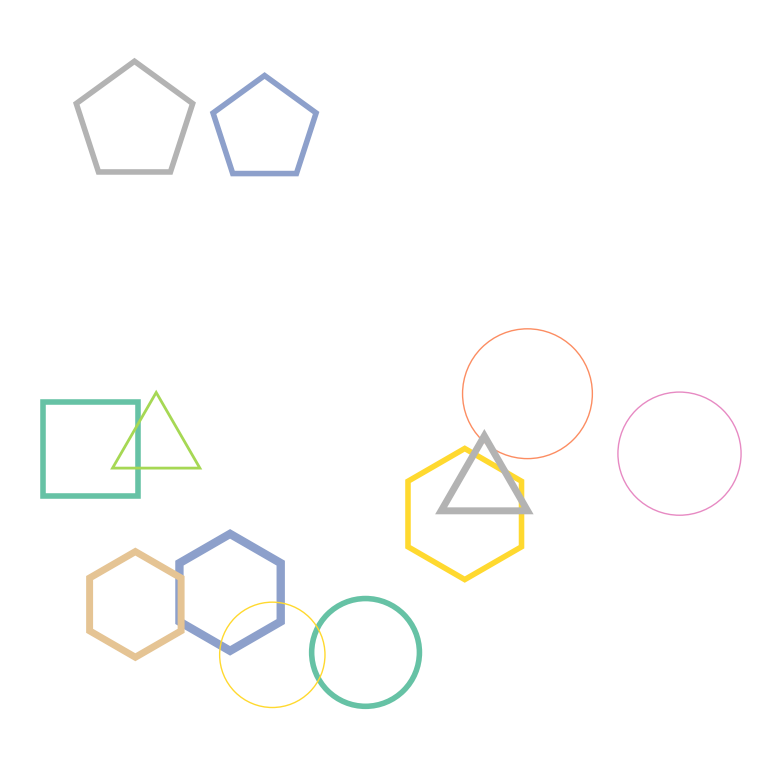[{"shape": "circle", "thickness": 2, "radius": 0.35, "center": [0.475, 0.153]}, {"shape": "square", "thickness": 2, "radius": 0.31, "center": [0.118, 0.417]}, {"shape": "circle", "thickness": 0.5, "radius": 0.42, "center": [0.685, 0.489]}, {"shape": "hexagon", "thickness": 3, "radius": 0.38, "center": [0.299, 0.231]}, {"shape": "pentagon", "thickness": 2, "radius": 0.35, "center": [0.344, 0.832]}, {"shape": "circle", "thickness": 0.5, "radius": 0.4, "center": [0.882, 0.411]}, {"shape": "triangle", "thickness": 1, "radius": 0.33, "center": [0.203, 0.425]}, {"shape": "circle", "thickness": 0.5, "radius": 0.34, "center": [0.354, 0.15]}, {"shape": "hexagon", "thickness": 2, "radius": 0.43, "center": [0.604, 0.332]}, {"shape": "hexagon", "thickness": 2.5, "radius": 0.34, "center": [0.176, 0.215]}, {"shape": "triangle", "thickness": 2.5, "radius": 0.32, "center": [0.629, 0.369]}, {"shape": "pentagon", "thickness": 2, "radius": 0.4, "center": [0.175, 0.841]}]